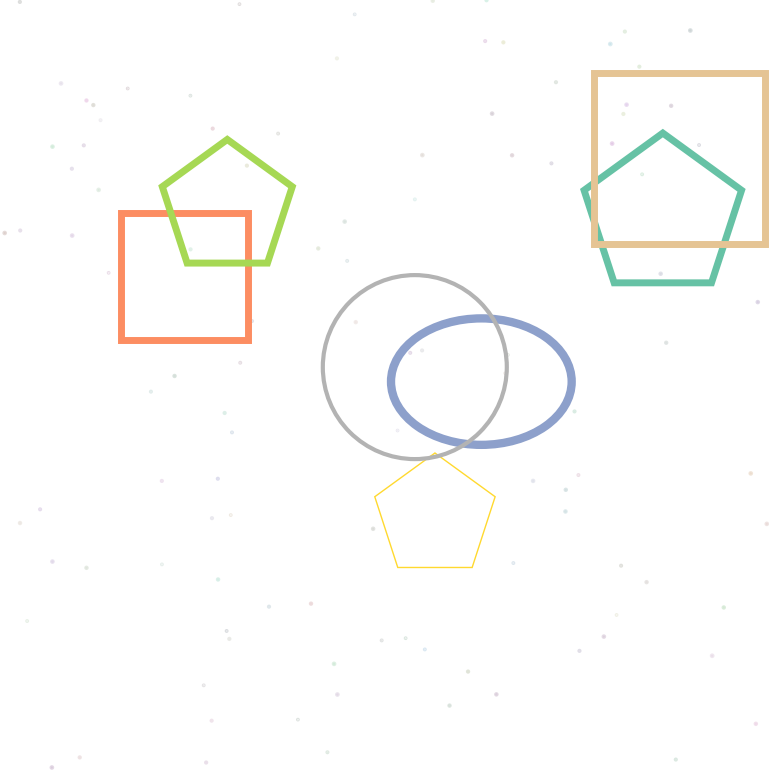[{"shape": "pentagon", "thickness": 2.5, "radius": 0.54, "center": [0.861, 0.72]}, {"shape": "square", "thickness": 2.5, "radius": 0.41, "center": [0.24, 0.641]}, {"shape": "oval", "thickness": 3, "radius": 0.59, "center": [0.625, 0.504]}, {"shape": "pentagon", "thickness": 2.5, "radius": 0.44, "center": [0.295, 0.73]}, {"shape": "pentagon", "thickness": 0.5, "radius": 0.41, "center": [0.565, 0.329]}, {"shape": "square", "thickness": 2.5, "radius": 0.56, "center": [0.882, 0.794]}, {"shape": "circle", "thickness": 1.5, "radius": 0.6, "center": [0.539, 0.523]}]